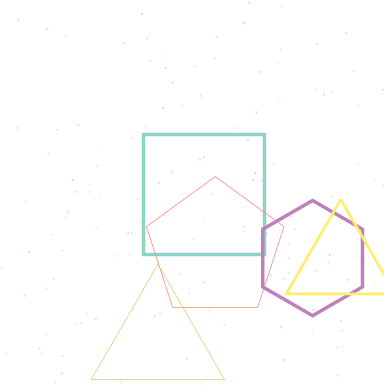[{"shape": "square", "thickness": 2.5, "radius": 0.78, "center": [0.529, 0.496]}, {"shape": "pentagon", "thickness": 0.5, "radius": 0.94, "center": [0.559, 0.353]}, {"shape": "triangle", "thickness": 0.5, "radius": 1.0, "center": [0.41, 0.114]}, {"shape": "hexagon", "thickness": 2.5, "radius": 0.75, "center": [0.812, 0.33]}, {"shape": "triangle", "thickness": 2, "radius": 0.82, "center": [0.885, 0.318]}]